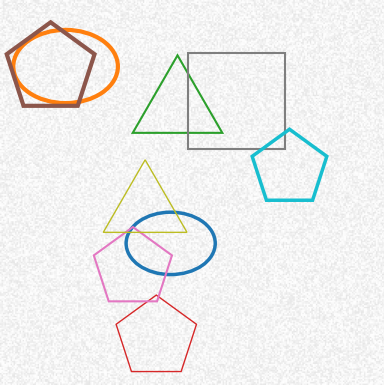[{"shape": "oval", "thickness": 2.5, "radius": 0.58, "center": [0.443, 0.368]}, {"shape": "oval", "thickness": 3, "radius": 0.68, "center": [0.17, 0.827]}, {"shape": "triangle", "thickness": 1.5, "radius": 0.67, "center": [0.461, 0.722]}, {"shape": "pentagon", "thickness": 1, "radius": 0.55, "center": [0.406, 0.124]}, {"shape": "pentagon", "thickness": 3, "radius": 0.6, "center": [0.132, 0.822]}, {"shape": "pentagon", "thickness": 1.5, "radius": 0.53, "center": [0.345, 0.304]}, {"shape": "square", "thickness": 1.5, "radius": 0.63, "center": [0.614, 0.737]}, {"shape": "triangle", "thickness": 1, "radius": 0.63, "center": [0.377, 0.459]}, {"shape": "pentagon", "thickness": 2.5, "radius": 0.51, "center": [0.752, 0.562]}]